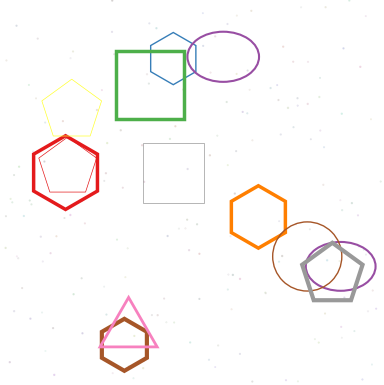[{"shape": "hexagon", "thickness": 2.5, "radius": 0.48, "center": [0.17, 0.552]}, {"shape": "pentagon", "thickness": 0.5, "radius": 0.39, "center": [0.176, 0.565]}, {"shape": "hexagon", "thickness": 1, "radius": 0.34, "center": [0.45, 0.848]}, {"shape": "square", "thickness": 2.5, "radius": 0.44, "center": [0.389, 0.778]}, {"shape": "oval", "thickness": 1.5, "radius": 0.45, "center": [0.885, 0.308]}, {"shape": "oval", "thickness": 1.5, "radius": 0.46, "center": [0.58, 0.853]}, {"shape": "hexagon", "thickness": 2.5, "radius": 0.41, "center": [0.671, 0.437]}, {"shape": "pentagon", "thickness": 0.5, "radius": 0.41, "center": [0.186, 0.713]}, {"shape": "hexagon", "thickness": 3, "radius": 0.34, "center": [0.323, 0.104]}, {"shape": "circle", "thickness": 1, "radius": 0.45, "center": [0.798, 0.334]}, {"shape": "triangle", "thickness": 2, "radius": 0.43, "center": [0.334, 0.142]}, {"shape": "pentagon", "thickness": 3, "radius": 0.41, "center": [0.863, 0.287]}, {"shape": "square", "thickness": 0.5, "radius": 0.39, "center": [0.45, 0.551]}]